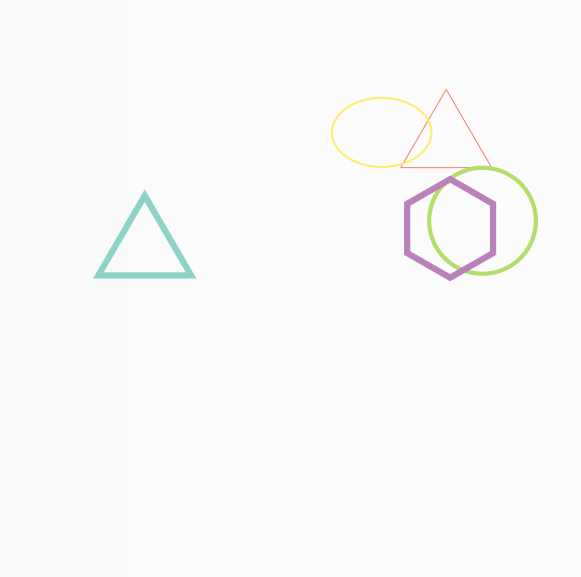[{"shape": "triangle", "thickness": 3, "radius": 0.46, "center": [0.249, 0.568]}, {"shape": "triangle", "thickness": 0.5, "radius": 0.45, "center": [0.768, 0.754]}, {"shape": "circle", "thickness": 2, "radius": 0.46, "center": [0.83, 0.617]}, {"shape": "hexagon", "thickness": 3, "radius": 0.43, "center": [0.774, 0.604]}, {"shape": "oval", "thickness": 1, "radius": 0.43, "center": [0.657, 0.77]}]